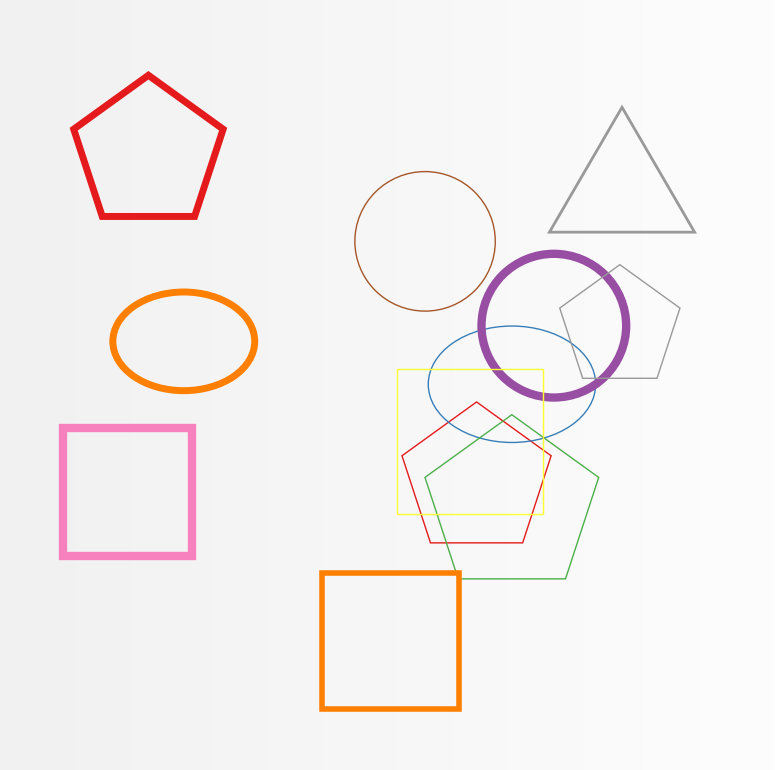[{"shape": "pentagon", "thickness": 0.5, "radius": 0.51, "center": [0.615, 0.377]}, {"shape": "pentagon", "thickness": 2.5, "radius": 0.51, "center": [0.192, 0.801]}, {"shape": "oval", "thickness": 0.5, "radius": 0.54, "center": [0.661, 0.501]}, {"shape": "pentagon", "thickness": 0.5, "radius": 0.59, "center": [0.66, 0.344]}, {"shape": "circle", "thickness": 3, "radius": 0.47, "center": [0.715, 0.577]}, {"shape": "oval", "thickness": 2.5, "radius": 0.46, "center": [0.237, 0.557]}, {"shape": "square", "thickness": 2, "radius": 0.44, "center": [0.504, 0.168]}, {"shape": "square", "thickness": 0.5, "radius": 0.47, "center": [0.606, 0.426]}, {"shape": "circle", "thickness": 0.5, "radius": 0.45, "center": [0.548, 0.687]}, {"shape": "square", "thickness": 3, "radius": 0.42, "center": [0.165, 0.361]}, {"shape": "triangle", "thickness": 1, "radius": 0.54, "center": [0.803, 0.753]}, {"shape": "pentagon", "thickness": 0.5, "radius": 0.41, "center": [0.8, 0.575]}]